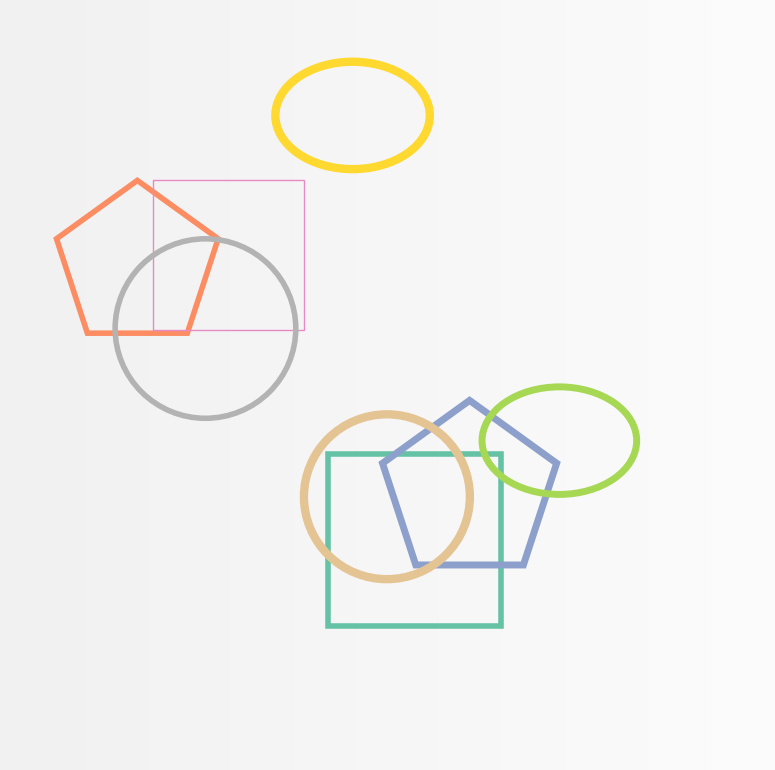[{"shape": "square", "thickness": 2, "radius": 0.56, "center": [0.535, 0.299]}, {"shape": "pentagon", "thickness": 2, "radius": 0.55, "center": [0.177, 0.656]}, {"shape": "pentagon", "thickness": 2.5, "radius": 0.59, "center": [0.606, 0.362]}, {"shape": "square", "thickness": 0.5, "radius": 0.48, "center": [0.295, 0.669]}, {"shape": "oval", "thickness": 2.5, "radius": 0.5, "center": [0.722, 0.428]}, {"shape": "oval", "thickness": 3, "radius": 0.5, "center": [0.455, 0.85]}, {"shape": "circle", "thickness": 3, "radius": 0.54, "center": [0.499, 0.355]}, {"shape": "circle", "thickness": 2, "radius": 0.58, "center": [0.265, 0.573]}]